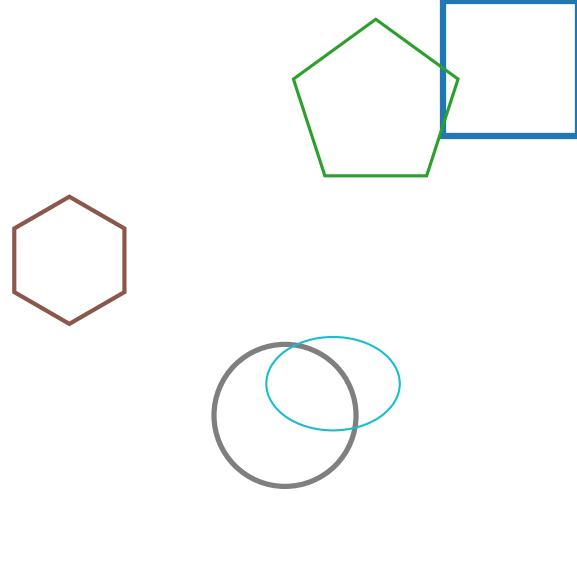[{"shape": "square", "thickness": 3, "radius": 0.58, "center": [0.884, 0.88]}, {"shape": "pentagon", "thickness": 1.5, "radius": 0.75, "center": [0.651, 0.816]}, {"shape": "hexagon", "thickness": 2, "radius": 0.55, "center": [0.12, 0.548]}, {"shape": "circle", "thickness": 2.5, "radius": 0.61, "center": [0.494, 0.28]}, {"shape": "oval", "thickness": 1, "radius": 0.58, "center": [0.577, 0.335]}]